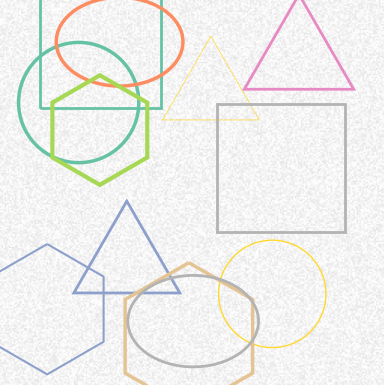[{"shape": "circle", "thickness": 2.5, "radius": 0.78, "center": [0.204, 0.734]}, {"shape": "square", "thickness": 2, "radius": 0.78, "center": [0.262, 0.877]}, {"shape": "oval", "thickness": 2.5, "radius": 0.82, "center": [0.311, 0.892]}, {"shape": "hexagon", "thickness": 1.5, "radius": 0.85, "center": [0.123, 0.197]}, {"shape": "triangle", "thickness": 2, "radius": 0.79, "center": [0.329, 0.319]}, {"shape": "triangle", "thickness": 2, "radius": 0.82, "center": [0.777, 0.85]}, {"shape": "hexagon", "thickness": 3, "radius": 0.71, "center": [0.259, 0.662]}, {"shape": "triangle", "thickness": 0.5, "radius": 0.73, "center": [0.548, 0.761]}, {"shape": "circle", "thickness": 1, "radius": 0.7, "center": [0.707, 0.237]}, {"shape": "hexagon", "thickness": 2.5, "radius": 0.96, "center": [0.491, 0.127]}, {"shape": "oval", "thickness": 2, "radius": 0.85, "center": [0.502, 0.166]}, {"shape": "square", "thickness": 2, "radius": 0.83, "center": [0.73, 0.565]}]